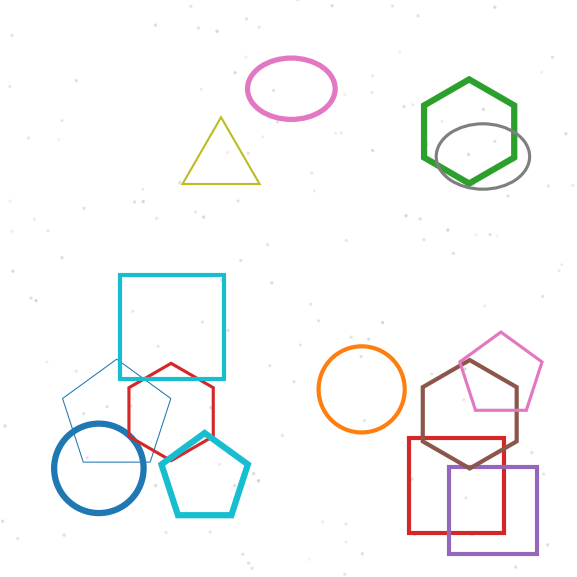[{"shape": "pentagon", "thickness": 0.5, "radius": 0.49, "center": [0.202, 0.279]}, {"shape": "circle", "thickness": 3, "radius": 0.39, "center": [0.171, 0.188]}, {"shape": "circle", "thickness": 2, "radius": 0.37, "center": [0.626, 0.325]}, {"shape": "hexagon", "thickness": 3, "radius": 0.45, "center": [0.812, 0.771]}, {"shape": "hexagon", "thickness": 1.5, "radius": 0.42, "center": [0.296, 0.286]}, {"shape": "square", "thickness": 2, "radius": 0.41, "center": [0.791, 0.159]}, {"shape": "square", "thickness": 2, "radius": 0.38, "center": [0.854, 0.115]}, {"shape": "hexagon", "thickness": 2, "radius": 0.47, "center": [0.813, 0.282]}, {"shape": "pentagon", "thickness": 1.5, "radius": 0.37, "center": [0.867, 0.349]}, {"shape": "oval", "thickness": 2.5, "radius": 0.38, "center": [0.504, 0.845]}, {"shape": "oval", "thickness": 1.5, "radius": 0.4, "center": [0.836, 0.728]}, {"shape": "triangle", "thickness": 1, "radius": 0.39, "center": [0.383, 0.719]}, {"shape": "pentagon", "thickness": 3, "radius": 0.39, "center": [0.354, 0.171]}, {"shape": "square", "thickness": 2, "radius": 0.45, "center": [0.299, 0.433]}]